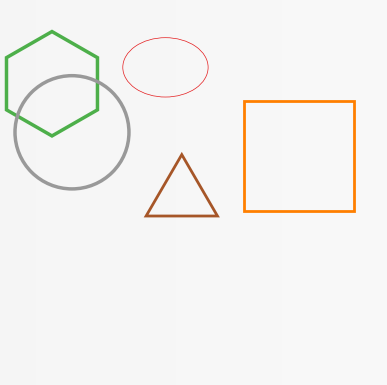[{"shape": "oval", "thickness": 0.5, "radius": 0.55, "center": [0.427, 0.825]}, {"shape": "hexagon", "thickness": 2.5, "radius": 0.68, "center": [0.134, 0.782]}, {"shape": "square", "thickness": 2, "radius": 0.71, "center": [0.771, 0.595]}, {"shape": "triangle", "thickness": 2, "radius": 0.53, "center": [0.469, 0.492]}, {"shape": "circle", "thickness": 2.5, "radius": 0.74, "center": [0.186, 0.656]}]